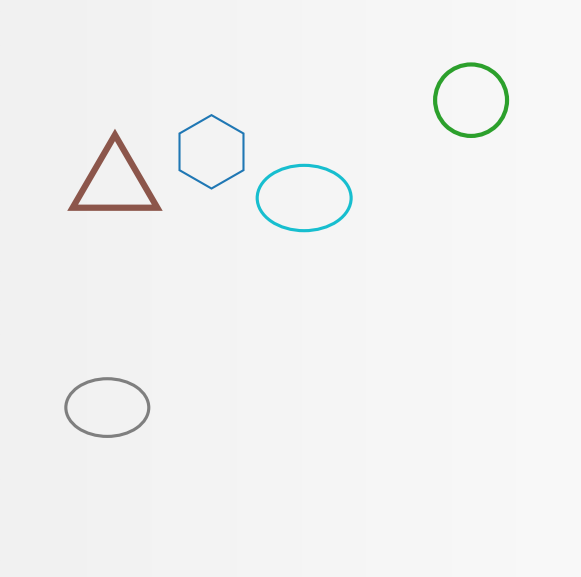[{"shape": "hexagon", "thickness": 1, "radius": 0.32, "center": [0.364, 0.736]}, {"shape": "circle", "thickness": 2, "radius": 0.31, "center": [0.81, 0.826]}, {"shape": "triangle", "thickness": 3, "radius": 0.42, "center": [0.198, 0.681]}, {"shape": "oval", "thickness": 1.5, "radius": 0.36, "center": [0.185, 0.293]}, {"shape": "oval", "thickness": 1.5, "radius": 0.4, "center": [0.523, 0.656]}]